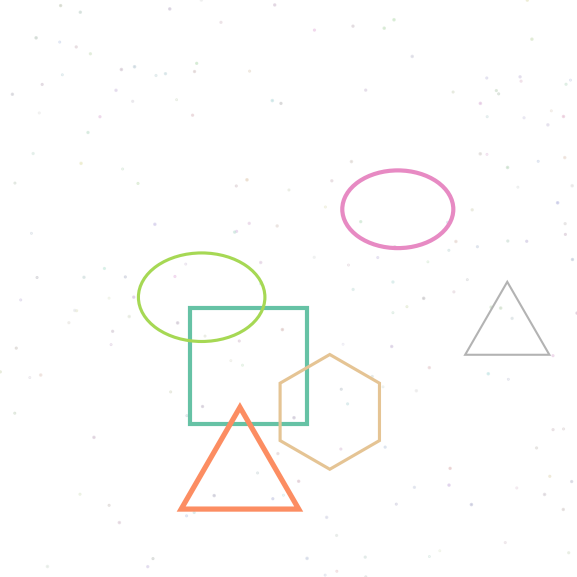[{"shape": "square", "thickness": 2, "radius": 0.5, "center": [0.43, 0.365]}, {"shape": "triangle", "thickness": 2.5, "radius": 0.59, "center": [0.416, 0.176]}, {"shape": "oval", "thickness": 2, "radius": 0.48, "center": [0.689, 0.637]}, {"shape": "oval", "thickness": 1.5, "radius": 0.55, "center": [0.349, 0.484]}, {"shape": "hexagon", "thickness": 1.5, "radius": 0.5, "center": [0.571, 0.286]}, {"shape": "triangle", "thickness": 1, "radius": 0.42, "center": [0.878, 0.427]}]